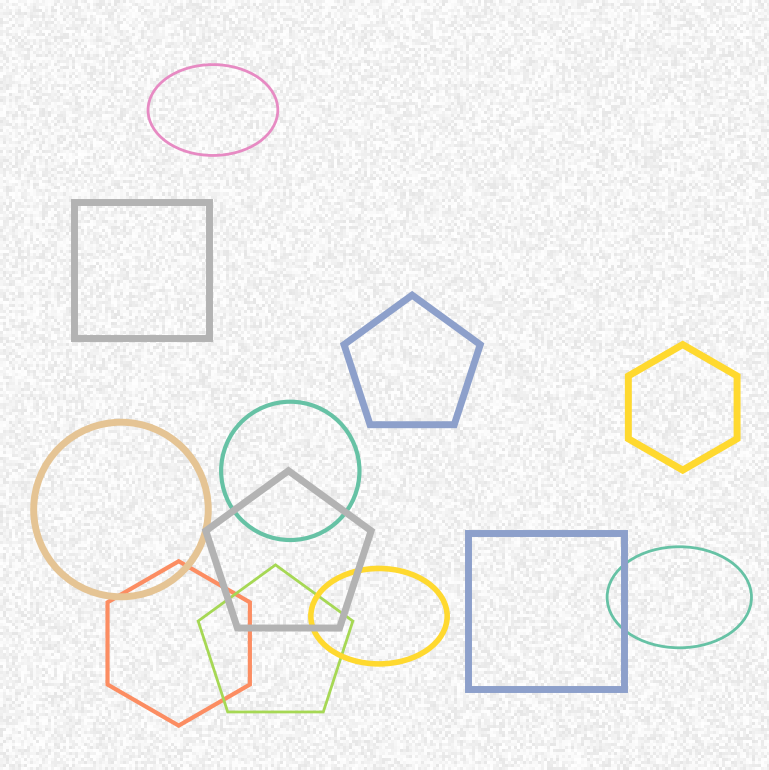[{"shape": "circle", "thickness": 1.5, "radius": 0.45, "center": [0.377, 0.388]}, {"shape": "oval", "thickness": 1, "radius": 0.47, "center": [0.882, 0.224]}, {"shape": "hexagon", "thickness": 1.5, "radius": 0.53, "center": [0.232, 0.164]}, {"shape": "pentagon", "thickness": 2.5, "radius": 0.47, "center": [0.535, 0.524]}, {"shape": "square", "thickness": 2.5, "radius": 0.51, "center": [0.71, 0.207]}, {"shape": "oval", "thickness": 1, "radius": 0.42, "center": [0.277, 0.857]}, {"shape": "pentagon", "thickness": 1, "radius": 0.53, "center": [0.358, 0.161]}, {"shape": "oval", "thickness": 2, "radius": 0.44, "center": [0.492, 0.2]}, {"shape": "hexagon", "thickness": 2.5, "radius": 0.41, "center": [0.887, 0.471]}, {"shape": "circle", "thickness": 2.5, "radius": 0.57, "center": [0.157, 0.338]}, {"shape": "pentagon", "thickness": 2.5, "radius": 0.56, "center": [0.375, 0.276]}, {"shape": "square", "thickness": 2.5, "radius": 0.44, "center": [0.184, 0.649]}]